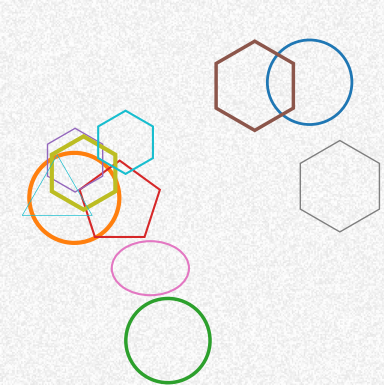[{"shape": "circle", "thickness": 2, "radius": 0.55, "center": [0.804, 0.786]}, {"shape": "circle", "thickness": 3, "radius": 0.58, "center": [0.193, 0.486]}, {"shape": "circle", "thickness": 2.5, "radius": 0.55, "center": [0.436, 0.115]}, {"shape": "pentagon", "thickness": 1.5, "radius": 0.55, "center": [0.311, 0.473]}, {"shape": "hexagon", "thickness": 1, "radius": 0.41, "center": [0.195, 0.584]}, {"shape": "hexagon", "thickness": 2.5, "radius": 0.58, "center": [0.662, 0.777]}, {"shape": "oval", "thickness": 1.5, "radius": 0.5, "center": [0.391, 0.303]}, {"shape": "hexagon", "thickness": 1, "radius": 0.59, "center": [0.883, 0.516]}, {"shape": "hexagon", "thickness": 3, "radius": 0.48, "center": [0.217, 0.551]}, {"shape": "hexagon", "thickness": 1.5, "radius": 0.41, "center": [0.326, 0.63]}, {"shape": "triangle", "thickness": 0.5, "radius": 0.52, "center": [0.149, 0.493]}]